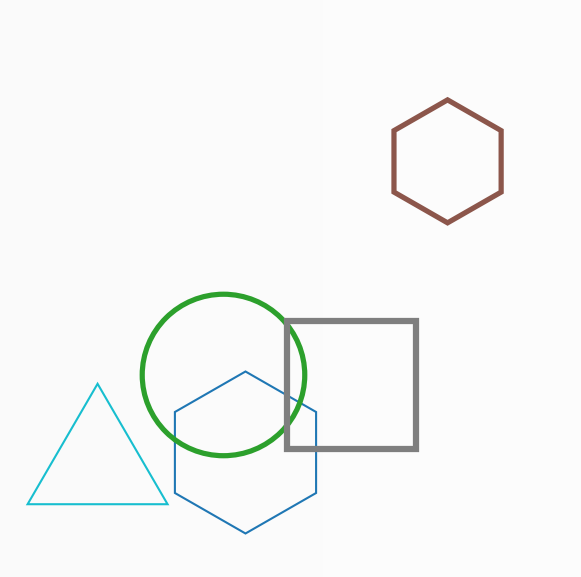[{"shape": "hexagon", "thickness": 1, "radius": 0.7, "center": [0.422, 0.216]}, {"shape": "circle", "thickness": 2.5, "radius": 0.7, "center": [0.384, 0.35]}, {"shape": "hexagon", "thickness": 2.5, "radius": 0.53, "center": [0.77, 0.72]}, {"shape": "square", "thickness": 3, "radius": 0.55, "center": [0.605, 0.332]}, {"shape": "triangle", "thickness": 1, "radius": 0.7, "center": [0.168, 0.196]}]